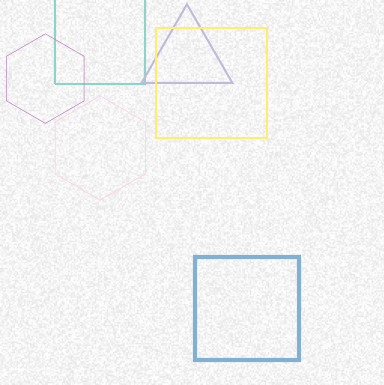[{"shape": "square", "thickness": 1.5, "radius": 0.59, "center": [0.259, 0.899]}, {"shape": "triangle", "thickness": 1.5, "radius": 0.68, "center": [0.486, 0.853]}, {"shape": "square", "thickness": 3, "radius": 0.67, "center": [0.641, 0.198]}, {"shape": "hexagon", "thickness": 0.5, "radius": 0.68, "center": [0.26, 0.616]}, {"shape": "hexagon", "thickness": 0.5, "radius": 0.58, "center": [0.118, 0.796]}, {"shape": "square", "thickness": 1.5, "radius": 0.72, "center": [0.549, 0.785]}]